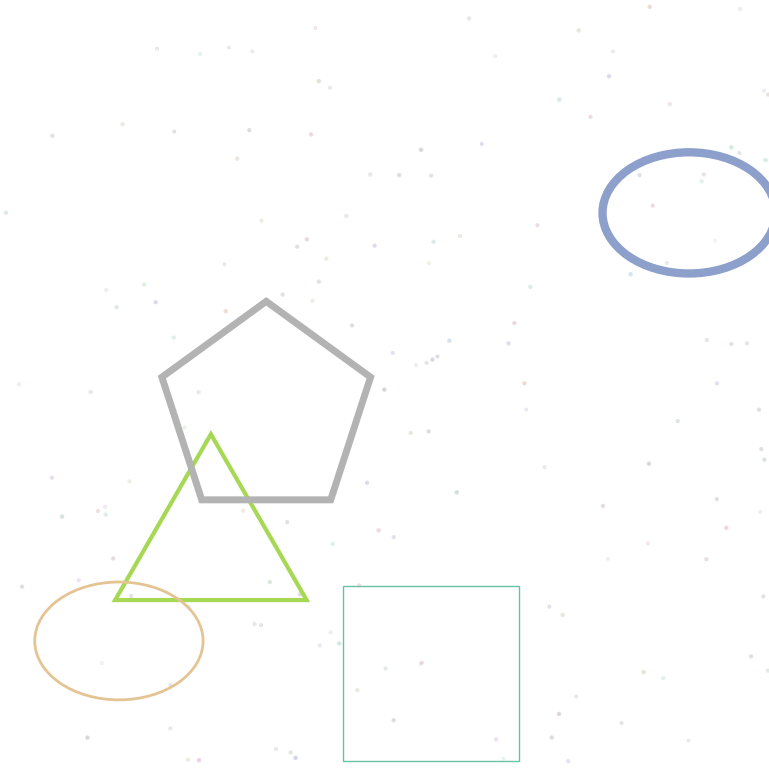[{"shape": "square", "thickness": 0.5, "radius": 0.57, "center": [0.559, 0.125]}, {"shape": "oval", "thickness": 3, "radius": 0.56, "center": [0.895, 0.724]}, {"shape": "triangle", "thickness": 1.5, "radius": 0.72, "center": [0.274, 0.293]}, {"shape": "oval", "thickness": 1, "radius": 0.55, "center": [0.154, 0.168]}, {"shape": "pentagon", "thickness": 2.5, "radius": 0.71, "center": [0.346, 0.466]}]